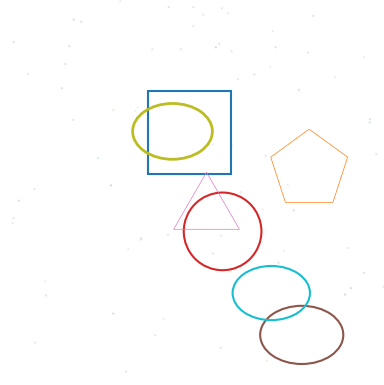[{"shape": "square", "thickness": 1.5, "radius": 0.54, "center": [0.492, 0.656]}, {"shape": "pentagon", "thickness": 0.5, "radius": 0.52, "center": [0.803, 0.559]}, {"shape": "circle", "thickness": 1.5, "radius": 0.5, "center": [0.578, 0.399]}, {"shape": "oval", "thickness": 1.5, "radius": 0.54, "center": [0.784, 0.13]}, {"shape": "triangle", "thickness": 0.5, "radius": 0.49, "center": [0.536, 0.454]}, {"shape": "oval", "thickness": 2, "radius": 0.52, "center": [0.448, 0.659]}, {"shape": "oval", "thickness": 1.5, "radius": 0.5, "center": [0.705, 0.239]}]